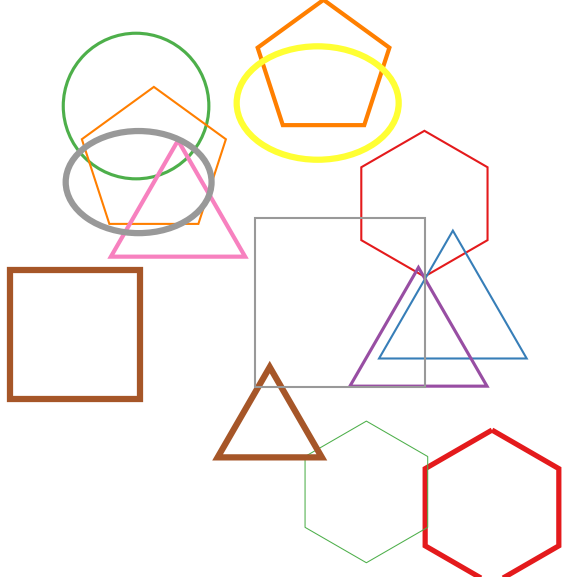[{"shape": "hexagon", "thickness": 2.5, "radius": 0.67, "center": [0.852, 0.121]}, {"shape": "hexagon", "thickness": 1, "radius": 0.63, "center": [0.735, 0.646]}, {"shape": "triangle", "thickness": 1, "radius": 0.74, "center": [0.784, 0.452]}, {"shape": "hexagon", "thickness": 0.5, "radius": 0.61, "center": [0.634, 0.147]}, {"shape": "circle", "thickness": 1.5, "radius": 0.63, "center": [0.236, 0.816]}, {"shape": "triangle", "thickness": 1.5, "radius": 0.69, "center": [0.725, 0.399]}, {"shape": "pentagon", "thickness": 2, "radius": 0.6, "center": [0.56, 0.879]}, {"shape": "pentagon", "thickness": 1, "radius": 0.66, "center": [0.266, 0.718]}, {"shape": "oval", "thickness": 3, "radius": 0.7, "center": [0.55, 0.821]}, {"shape": "square", "thickness": 3, "radius": 0.56, "center": [0.13, 0.42]}, {"shape": "triangle", "thickness": 3, "radius": 0.52, "center": [0.467, 0.259]}, {"shape": "triangle", "thickness": 2, "radius": 0.67, "center": [0.308, 0.622]}, {"shape": "square", "thickness": 1, "radius": 0.73, "center": [0.589, 0.475]}, {"shape": "oval", "thickness": 3, "radius": 0.63, "center": [0.24, 0.684]}]